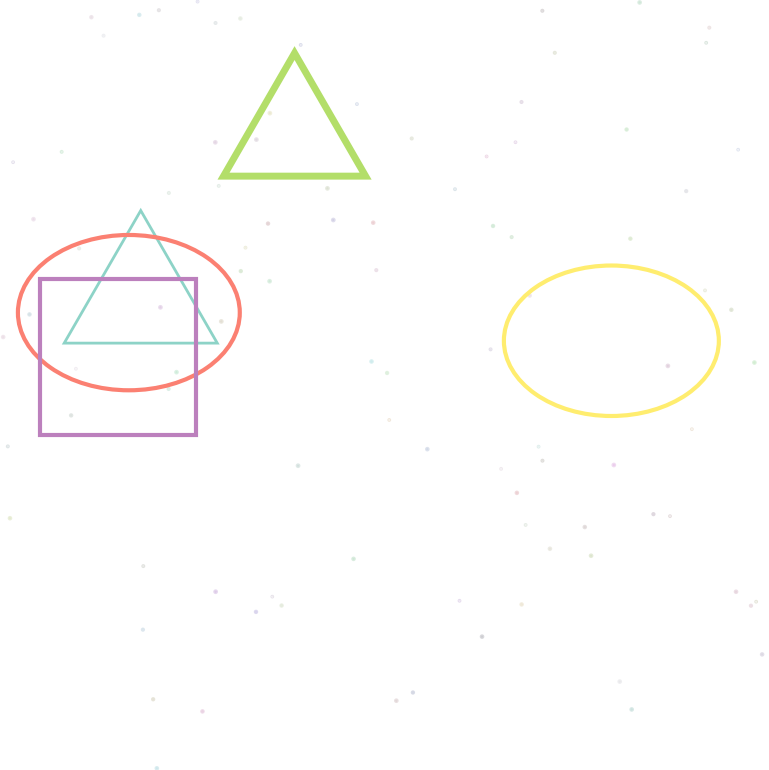[{"shape": "triangle", "thickness": 1, "radius": 0.57, "center": [0.183, 0.612]}, {"shape": "oval", "thickness": 1.5, "radius": 0.72, "center": [0.167, 0.594]}, {"shape": "triangle", "thickness": 2.5, "radius": 0.53, "center": [0.383, 0.825]}, {"shape": "square", "thickness": 1.5, "radius": 0.5, "center": [0.153, 0.536]}, {"shape": "oval", "thickness": 1.5, "radius": 0.7, "center": [0.794, 0.557]}]